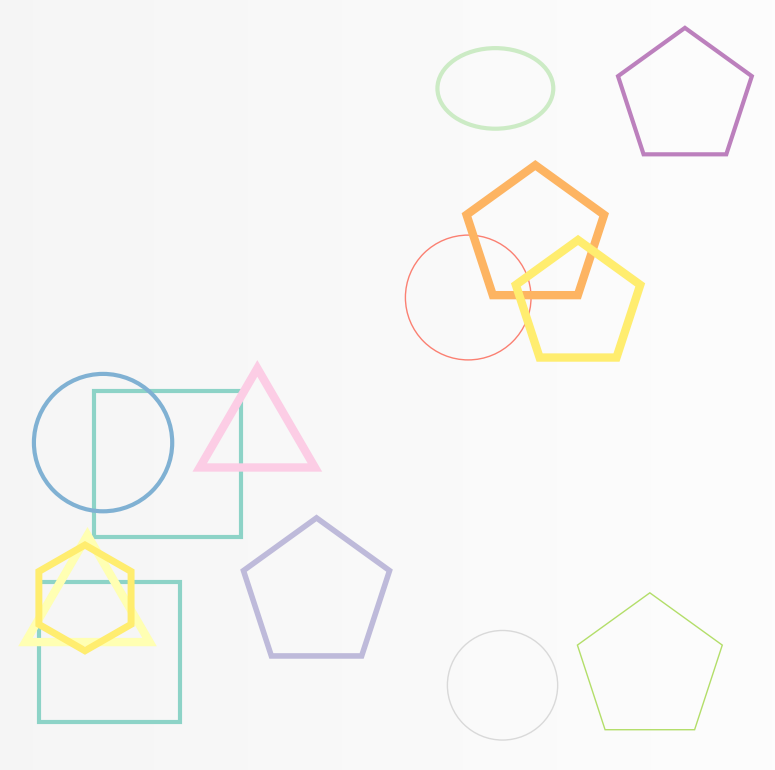[{"shape": "square", "thickness": 1.5, "radius": 0.45, "center": [0.142, 0.153]}, {"shape": "square", "thickness": 1.5, "radius": 0.47, "center": [0.216, 0.398]}, {"shape": "triangle", "thickness": 3, "radius": 0.46, "center": [0.113, 0.212]}, {"shape": "pentagon", "thickness": 2, "radius": 0.5, "center": [0.408, 0.228]}, {"shape": "circle", "thickness": 0.5, "radius": 0.41, "center": [0.604, 0.614]}, {"shape": "circle", "thickness": 1.5, "radius": 0.45, "center": [0.133, 0.425]}, {"shape": "pentagon", "thickness": 3, "radius": 0.47, "center": [0.691, 0.692]}, {"shape": "pentagon", "thickness": 0.5, "radius": 0.49, "center": [0.839, 0.132]}, {"shape": "triangle", "thickness": 3, "radius": 0.43, "center": [0.332, 0.436]}, {"shape": "circle", "thickness": 0.5, "radius": 0.36, "center": [0.648, 0.11]}, {"shape": "pentagon", "thickness": 1.5, "radius": 0.45, "center": [0.884, 0.873]}, {"shape": "oval", "thickness": 1.5, "radius": 0.37, "center": [0.639, 0.885]}, {"shape": "pentagon", "thickness": 3, "radius": 0.42, "center": [0.746, 0.604]}, {"shape": "hexagon", "thickness": 2.5, "radius": 0.34, "center": [0.11, 0.224]}]